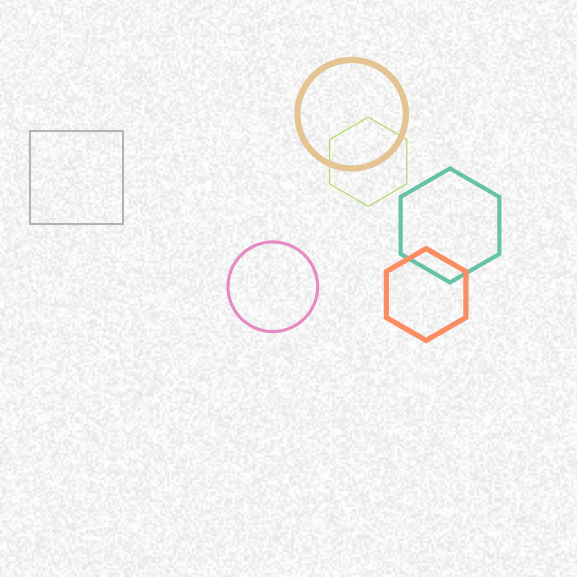[{"shape": "hexagon", "thickness": 2, "radius": 0.49, "center": [0.779, 0.609]}, {"shape": "hexagon", "thickness": 2.5, "radius": 0.4, "center": [0.738, 0.489]}, {"shape": "circle", "thickness": 1.5, "radius": 0.39, "center": [0.472, 0.503]}, {"shape": "hexagon", "thickness": 0.5, "radius": 0.39, "center": [0.638, 0.719]}, {"shape": "circle", "thickness": 3, "radius": 0.47, "center": [0.609, 0.801]}, {"shape": "square", "thickness": 1, "radius": 0.4, "center": [0.133, 0.692]}]